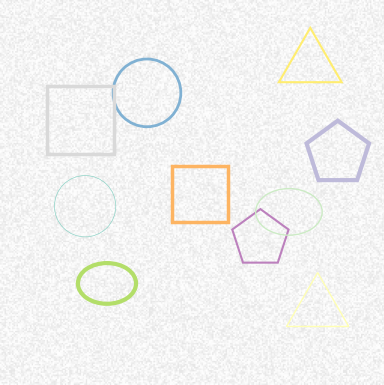[{"shape": "circle", "thickness": 0.5, "radius": 0.4, "center": [0.221, 0.464]}, {"shape": "triangle", "thickness": 1, "radius": 0.47, "center": [0.825, 0.199]}, {"shape": "pentagon", "thickness": 3, "radius": 0.43, "center": [0.877, 0.601]}, {"shape": "circle", "thickness": 2, "radius": 0.44, "center": [0.382, 0.759]}, {"shape": "square", "thickness": 2.5, "radius": 0.37, "center": [0.52, 0.497]}, {"shape": "oval", "thickness": 3, "radius": 0.38, "center": [0.278, 0.264]}, {"shape": "square", "thickness": 2.5, "radius": 0.44, "center": [0.209, 0.689]}, {"shape": "pentagon", "thickness": 1.5, "radius": 0.38, "center": [0.676, 0.38]}, {"shape": "oval", "thickness": 1, "radius": 0.43, "center": [0.75, 0.45]}, {"shape": "triangle", "thickness": 1.5, "radius": 0.47, "center": [0.806, 0.834]}]